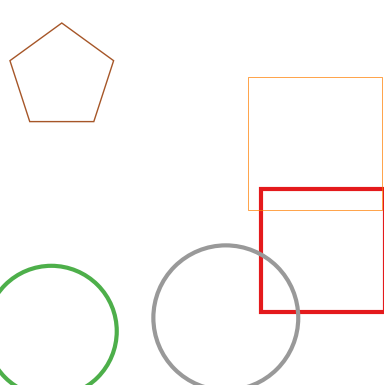[{"shape": "square", "thickness": 3, "radius": 0.8, "center": [0.839, 0.349]}, {"shape": "circle", "thickness": 3, "radius": 0.85, "center": [0.133, 0.14]}, {"shape": "square", "thickness": 0.5, "radius": 0.87, "center": [0.818, 0.627]}, {"shape": "pentagon", "thickness": 1, "radius": 0.71, "center": [0.16, 0.799]}, {"shape": "circle", "thickness": 3, "radius": 0.94, "center": [0.587, 0.175]}]